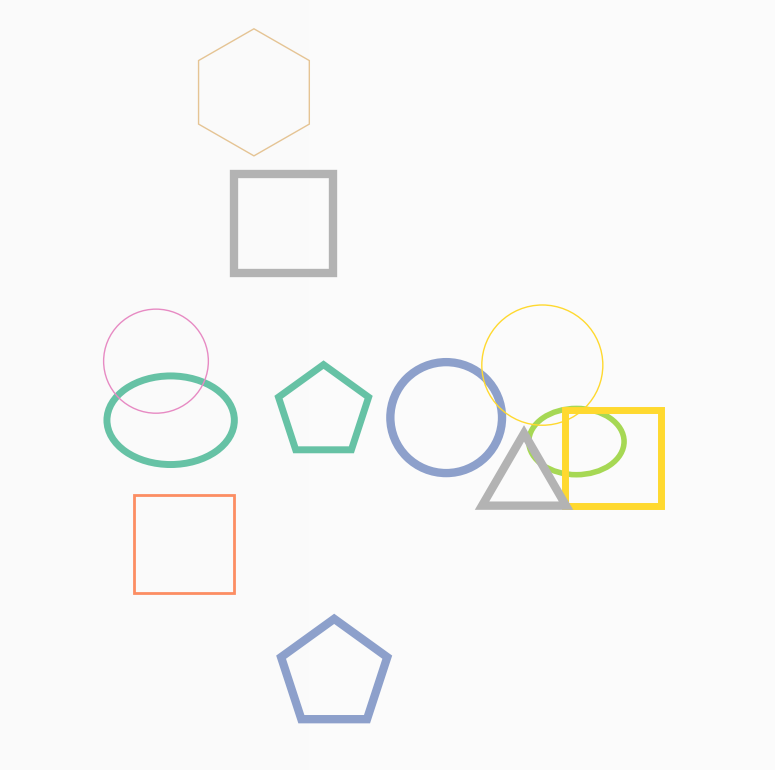[{"shape": "pentagon", "thickness": 2.5, "radius": 0.31, "center": [0.417, 0.465]}, {"shape": "oval", "thickness": 2.5, "radius": 0.41, "center": [0.22, 0.454]}, {"shape": "square", "thickness": 1, "radius": 0.32, "center": [0.238, 0.294]}, {"shape": "circle", "thickness": 3, "radius": 0.36, "center": [0.576, 0.458]}, {"shape": "pentagon", "thickness": 3, "radius": 0.36, "center": [0.431, 0.124]}, {"shape": "circle", "thickness": 0.5, "radius": 0.34, "center": [0.201, 0.531]}, {"shape": "oval", "thickness": 2, "radius": 0.31, "center": [0.744, 0.427]}, {"shape": "circle", "thickness": 0.5, "radius": 0.39, "center": [0.7, 0.526]}, {"shape": "square", "thickness": 2.5, "radius": 0.31, "center": [0.791, 0.406]}, {"shape": "hexagon", "thickness": 0.5, "radius": 0.41, "center": [0.328, 0.88]}, {"shape": "triangle", "thickness": 3, "radius": 0.31, "center": [0.676, 0.375]}, {"shape": "square", "thickness": 3, "radius": 0.32, "center": [0.365, 0.71]}]